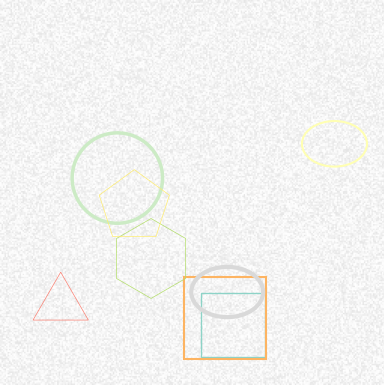[{"shape": "square", "thickness": 1, "radius": 0.42, "center": [0.604, 0.155]}, {"shape": "oval", "thickness": 1.5, "radius": 0.42, "center": [0.869, 0.626]}, {"shape": "triangle", "thickness": 0.5, "radius": 0.41, "center": [0.158, 0.21]}, {"shape": "square", "thickness": 1.5, "radius": 0.54, "center": [0.584, 0.174]}, {"shape": "hexagon", "thickness": 0.5, "radius": 0.52, "center": [0.392, 0.329]}, {"shape": "oval", "thickness": 3, "radius": 0.47, "center": [0.59, 0.242]}, {"shape": "circle", "thickness": 2.5, "radius": 0.59, "center": [0.305, 0.538]}, {"shape": "pentagon", "thickness": 0.5, "radius": 0.48, "center": [0.349, 0.463]}]